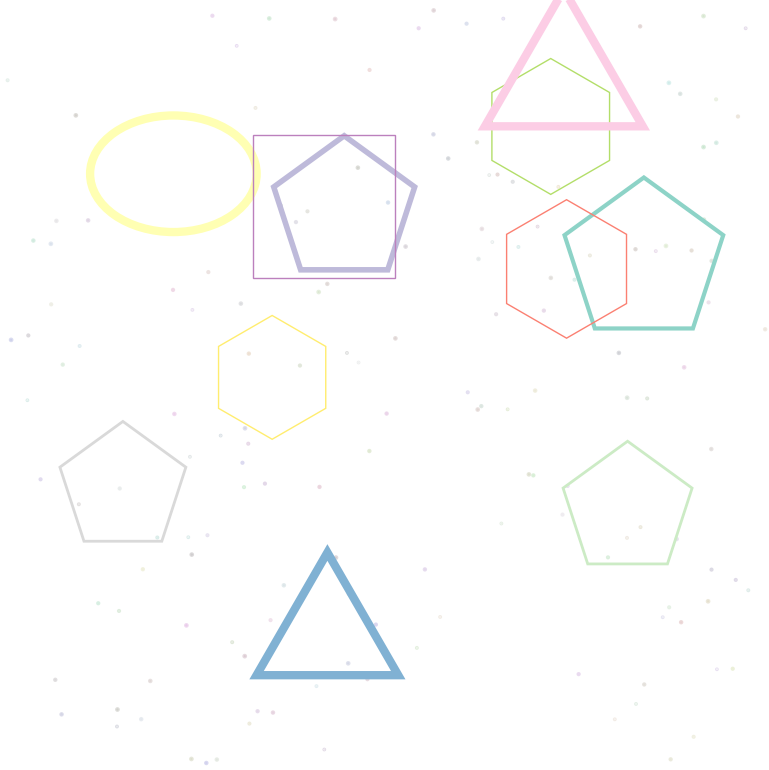[{"shape": "pentagon", "thickness": 1.5, "radius": 0.54, "center": [0.836, 0.661]}, {"shape": "oval", "thickness": 3, "radius": 0.54, "center": [0.225, 0.774]}, {"shape": "pentagon", "thickness": 2, "radius": 0.48, "center": [0.447, 0.727]}, {"shape": "hexagon", "thickness": 0.5, "radius": 0.45, "center": [0.736, 0.651]}, {"shape": "triangle", "thickness": 3, "radius": 0.53, "center": [0.425, 0.176]}, {"shape": "hexagon", "thickness": 0.5, "radius": 0.44, "center": [0.715, 0.836]}, {"shape": "triangle", "thickness": 3, "radius": 0.59, "center": [0.732, 0.895]}, {"shape": "pentagon", "thickness": 1, "radius": 0.43, "center": [0.16, 0.367]}, {"shape": "square", "thickness": 0.5, "radius": 0.46, "center": [0.421, 0.732]}, {"shape": "pentagon", "thickness": 1, "radius": 0.44, "center": [0.815, 0.339]}, {"shape": "hexagon", "thickness": 0.5, "radius": 0.4, "center": [0.353, 0.51]}]